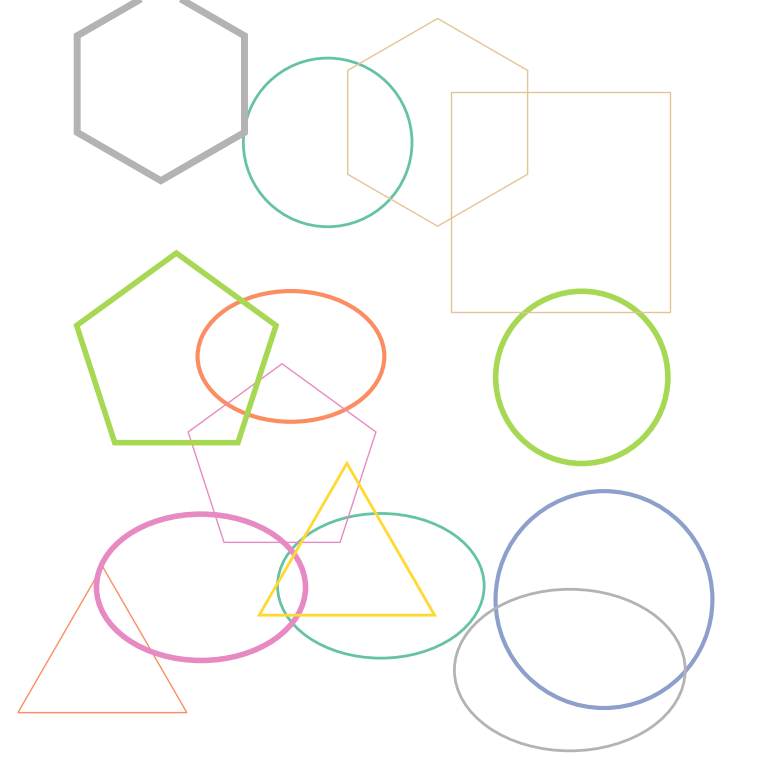[{"shape": "oval", "thickness": 1, "radius": 0.67, "center": [0.495, 0.239]}, {"shape": "circle", "thickness": 1, "radius": 0.55, "center": [0.426, 0.815]}, {"shape": "oval", "thickness": 1.5, "radius": 0.61, "center": [0.378, 0.537]}, {"shape": "triangle", "thickness": 0.5, "radius": 0.63, "center": [0.133, 0.138]}, {"shape": "circle", "thickness": 1.5, "radius": 0.7, "center": [0.784, 0.221]}, {"shape": "pentagon", "thickness": 0.5, "radius": 0.64, "center": [0.366, 0.399]}, {"shape": "oval", "thickness": 2, "radius": 0.68, "center": [0.261, 0.237]}, {"shape": "pentagon", "thickness": 2, "radius": 0.68, "center": [0.229, 0.535]}, {"shape": "circle", "thickness": 2, "radius": 0.56, "center": [0.756, 0.51]}, {"shape": "triangle", "thickness": 1, "radius": 0.66, "center": [0.451, 0.267]}, {"shape": "square", "thickness": 0.5, "radius": 0.71, "center": [0.728, 0.738]}, {"shape": "hexagon", "thickness": 0.5, "radius": 0.67, "center": [0.568, 0.841]}, {"shape": "oval", "thickness": 1, "radius": 0.75, "center": [0.74, 0.13]}, {"shape": "hexagon", "thickness": 2.5, "radius": 0.63, "center": [0.209, 0.891]}]